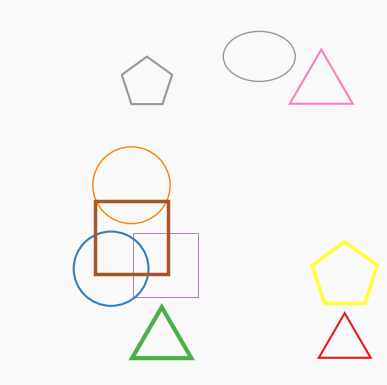[{"shape": "triangle", "thickness": 1.5, "radius": 0.39, "center": [0.89, 0.109]}, {"shape": "circle", "thickness": 1.5, "radius": 0.48, "center": [0.287, 0.302]}, {"shape": "triangle", "thickness": 3, "radius": 0.44, "center": [0.417, 0.114]}, {"shape": "square", "thickness": 0.5, "radius": 0.42, "center": [0.427, 0.312]}, {"shape": "circle", "thickness": 1, "radius": 0.5, "center": [0.339, 0.519]}, {"shape": "pentagon", "thickness": 2.5, "radius": 0.44, "center": [0.89, 0.283]}, {"shape": "square", "thickness": 2.5, "radius": 0.47, "center": [0.34, 0.383]}, {"shape": "triangle", "thickness": 1.5, "radius": 0.47, "center": [0.829, 0.777]}, {"shape": "pentagon", "thickness": 1.5, "radius": 0.34, "center": [0.379, 0.785]}, {"shape": "oval", "thickness": 1, "radius": 0.46, "center": [0.669, 0.854]}]